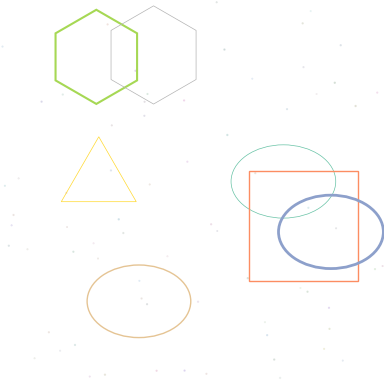[{"shape": "oval", "thickness": 0.5, "radius": 0.68, "center": [0.736, 0.529]}, {"shape": "square", "thickness": 1, "radius": 0.71, "center": [0.788, 0.413]}, {"shape": "oval", "thickness": 2, "radius": 0.68, "center": [0.86, 0.398]}, {"shape": "hexagon", "thickness": 1.5, "radius": 0.61, "center": [0.25, 0.852]}, {"shape": "triangle", "thickness": 0.5, "radius": 0.56, "center": [0.257, 0.532]}, {"shape": "oval", "thickness": 1, "radius": 0.67, "center": [0.361, 0.217]}, {"shape": "hexagon", "thickness": 0.5, "radius": 0.64, "center": [0.399, 0.857]}]